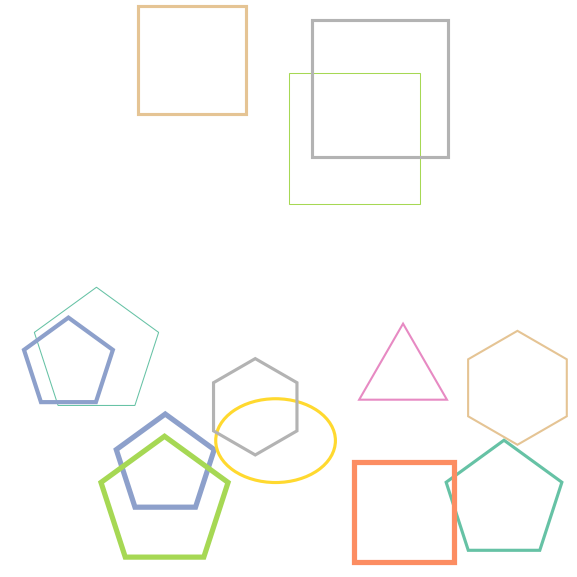[{"shape": "pentagon", "thickness": 1.5, "radius": 0.53, "center": [0.873, 0.131]}, {"shape": "pentagon", "thickness": 0.5, "radius": 0.57, "center": [0.167, 0.389]}, {"shape": "square", "thickness": 2.5, "radius": 0.43, "center": [0.7, 0.113]}, {"shape": "pentagon", "thickness": 2, "radius": 0.4, "center": [0.118, 0.368]}, {"shape": "pentagon", "thickness": 2.5, "radius": 0.45, "center": [0.286, 0.193]}, {"shape": "triangle", "thickness": 1, "radius": 0.44, "center": [0.698, 0.351]}, {"shape": "square", "thickness": 0.5, "radius": 0.57, "center": [0.614, 0.759]}, {"shape": "pentagon", "thickness": 2.5, "radius": 0.58, "center": [0.285, 0.128]}, {"shape": "oval", "thickness": 1.5, "radius": 0.52, "center": [0.477, 0.236]}, {"shape": "hexagon", "thickness": 1, "radius": 0.49, "center": [0.896, 0.328]}, {"shape": "square", "thickness": 1.5, "radius": 0.47, "center": [0.332, 0.895]}, {"shape": "hexagon", "thickness": 1.5, "radius": 0.42, "center": [0.442, 0.295]}, {"shape": "square", "thickness": 1.5, "radius": 0.59, "center": [0.658, 0.846]}]